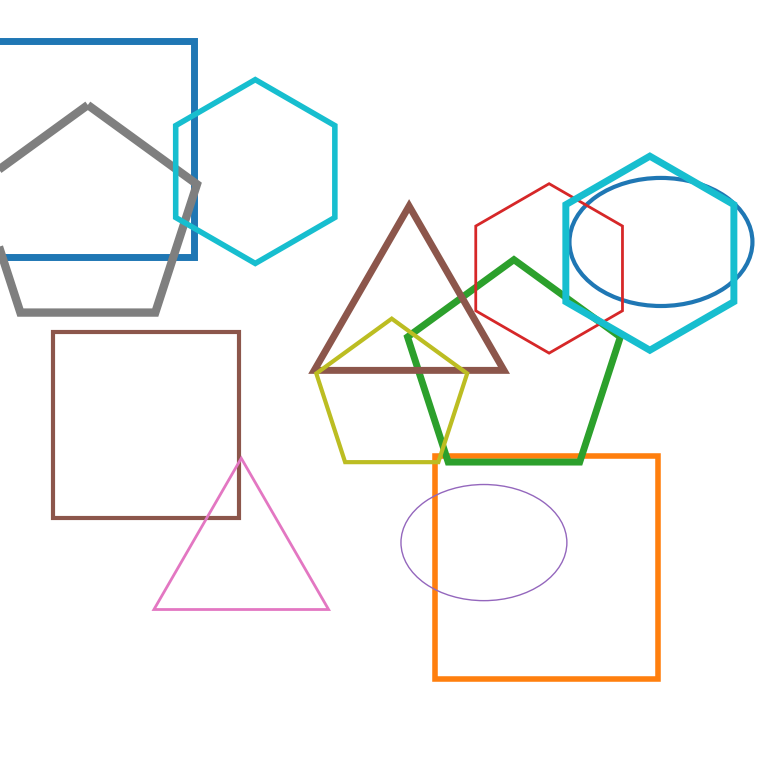[{"shape": "square", "thickness": 2.5, "radius": 0.7, "center": [0.112, 0.806]}, {"shape": "oval", "thickness": 1.5, "radius": 0.59, "center": [0.858, 0.686]}, {"shape": "square", "thickness": 2, "radius": 0.72, "center": [0.71, 0.263]}, {"shape": "pentagon", "thickness": 2.5, "radius": 0.73, "center": [0.667, 0.517]}, {"shape": "hexagon", "thickness": 1, "radius": 0.55, "center": [0.713, 0.651]}, {"shape": "oval", "thickness": 0.5, "radius": 0.54, "center": [0.628, 0.295]}, {"shape": "triangle", "thickness": 2.5, "radius": 0.71, "center": [0.531, 0.59]}, {"shape": "square", "thickness": 1.5, "radius": 0.6, "center": [0.19, 0.448]}, {"shape": "triangle", "thickness": 1, "radius": 0.65, "center": [0.313, 0.274]}, {"shape": "pentagon", "thickness": 3, "radius": 0.75, "center": [0.114, 0.715]}, {"shape": "pentagon", "thickness": 1.5, "radius": 0.52, "center": [0.509, 0.483]}, {"shape": "hexagon", "thickness": 2, "radius": 0.6, "center": [0.332, 0.777]}, {"shape": "hexagon", "thickness": 2.5, "radius": 0.63, "center": [0.844, 0.671]}]